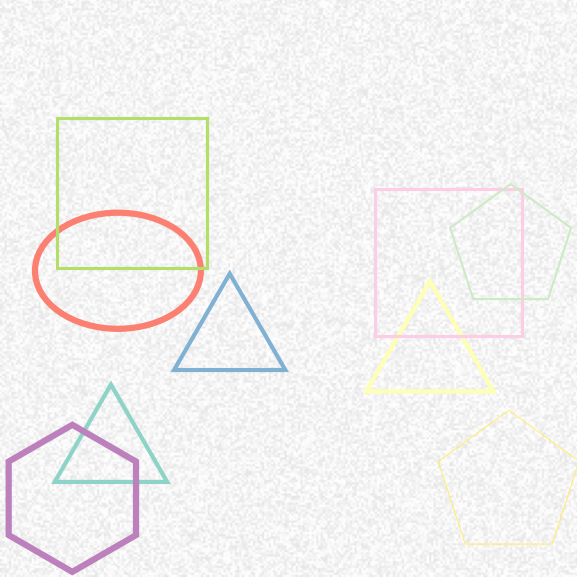[{"shape": "triangle", "thickness": 2, "radius": 0.56, "center": [0.192, 0.221]}, {"shape": "triangle", "thickness": 2, "radius": 0.64, "center": [0.744, 0.385]}, {"shape": "oval", "thickness": 3, "radius": 0.72, "center": [0.204, 0.53]}, {"shape": "triangle", "thickness": 2, "radius": 0.56, "center": [0.398, 0.414]}, {"shape": "square", "thickness": 1.5, "radius": 0.65, "center": [0.228, 0.665]}, {"shape": "square", "thickness": 1.5, "radius": 0.64, "center": [0.777, 0.544]}, {"shape": "hexagon", "thickness": 3, "radius": 0.64, "center": [0.125, 0.136]}, {"shape": "pentagon", "thickness": 1, "radius": 0.55, "center": [0.884, 0.57]}, {"shape": "pentagon", "thickness": 0.5, "radius": 0.64, "center": [0.881, 0.161]}]